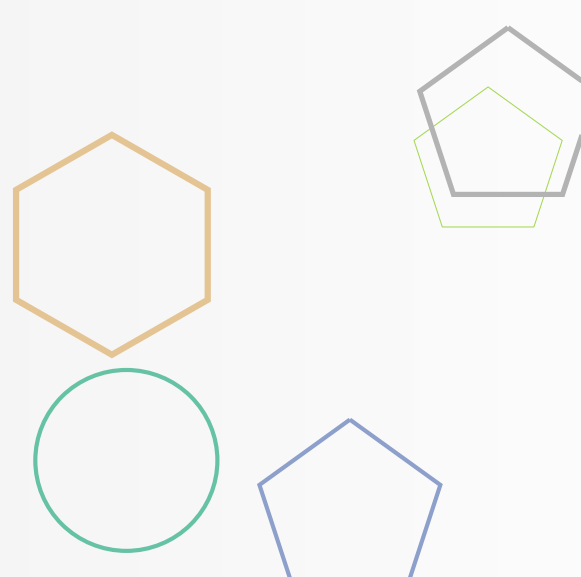[{"shape": "circle", "thickness": 2, "radius": 0.78, "center": [0.217, 0.202]}, {"shape": "pentagon", "thickness": 2, "radius": 0.82, "center": [0.602, 0.109]}, {"shape": "pentagon", "thickness": 0.5, "radius": 0.67, "center": [0.84, 0.715]}, {"shape": "hexagon", "thickness": 3, "radius": 0.95, "center": [0.193, 0.575]}, {"shape": "pentagon", "thickness": 2.5, "radius": 0.8, "center": [0.874, 0.792]}]